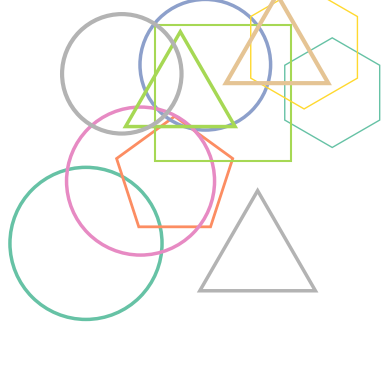[{"shape": "hexagon", "thickness": 1, "radius": 0.71, "center": [0.863, 0.759]}, {"shape": "circle", "thickness": 2.5, "radius": 0.99, "center": [0.223, 0.368]}, {"shape": "pentagon", "thickness": 2, "radius": 0.79, "center": [0.454, 0.539]}, {"shape": "circle", "thickness": 2.5, "radius": 0.85, "center": [0.533, 0.832]}, {"shape": "circle", "thickness": 2.5, "radius": 0.96, "center": [0.365, 0.53]}, {"shape": "square", "thickness": 1.5, "radius": 0.89, "center": [0.579, 0.758]}, {"shape": "triangle", "thickness": 2.5, "radius": 0.82, "center": [0.468, 0.753]}, {"shape": "hexagon", "thickness": 1, "radius": 0.8, "center": [0.79, 0.877]}, {"shape": "triangle", "thickness": 3, "radius": 0.77, "center": [0.72, 0.861]}, {"shape": "triangle", "thickness": 2.5, "radius": 0.87, "center": [0.669, 0.331]}, {"shape": "circle", "thickness": 3, "radius": 0.78, "center": [0.316, 0.808]}]